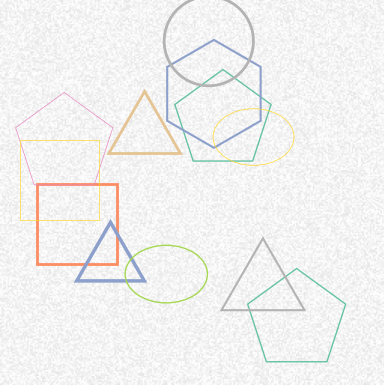[{"shape": "pentagon", "thickness": 1, "radius": 0.67, "center": [0.771, 0.169]}, {"shape": "pentagon", "thickness": 1, "radius": 0.66, "center": [0.579, 0.688]}, {"shape": "square", "thickness": 2, "radius": 0.52, "center": [0.2, 0.418]}, {"shape": "triangle", "thickness": 2.5, "radius": 0.51, "center": [0.287, 0.321]}, {"shape": "hexagon", "thickness": 1.5, "radius": 0.7, "center": [0.556, 0.756]}, {"shape": "pentagon", "thickness": 0.5, "radius": 0.66, "center": [0.167, 0.627]}, {"shape": "oval", "thickness": 1, "radius": 0.53, "center": [0.432, 0.288]}, {"shape": "oval", "thickness": 0.5, "radius": 0.53, "center": [0.659, 0.644]}, {"shape": "square", "thickness": 0.5, "radius": 0.52, "center": [0.154, 0.532]}, {"shape": "triangle", "thickness": 2, "radius": 0.54, "center": [0.376, 0.655]}, {"shape": "triangle", "thickness": 1.5, "radius": 0.62, "center": [0.683, 0.257]}, {"shape": "circle", "thickness": 2, "radius": 0.58, "center": [0.542, 0.893]}]